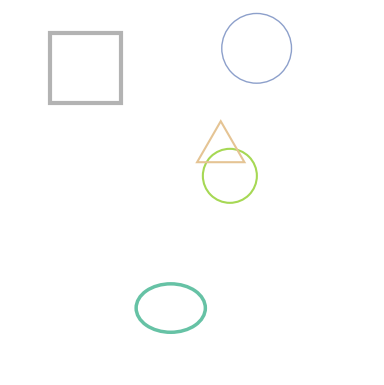[{"shape": "oval", "thickness": 2.5, "radius": 0.45, "center": [0.443, 0.2]}, {"shape": "circle", "thickness": 1, "radius": 0.45, "center": [0.667, 0.874]}, {"shape": "circle", "thickness": 1.5, "radius": 0.35, "center": [0.597, 0.543]}, {"shape": "triangle", "thickness": 1.5, "radius": 0.35, "center": [0.573, 0.614]}, {"shape": "square", "thickness": 3, "radius": 0.46, "center": [0.223, 0.823]}]